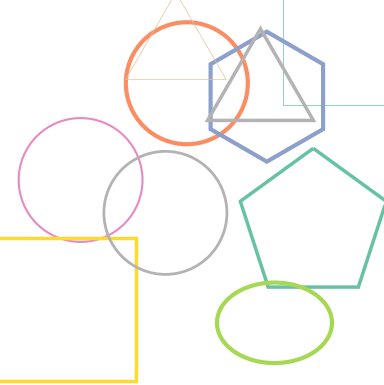[{"shape": "pentagon", "thickness": 2.5, "radius": 1.0, "center": [0.814, 0.416]}, {"shape": "square", "thickness": 0.5, "radius": 0.8, "center": [0.896, 0.887]}, {"shape": "circle", "thickness": 3, "radius": 0.79, "center": [0.485, 0.784]}, {"shape": "hexagon", "thickness": 3, "radius": 0.84, "center": [0.693, 0.749]}, {"shape": "circle", "thickness": 1.5, "radius": 0.8, "center": [0.209, 0.532]}, {"shape": "oval", "thickness": 3, "radius": 0.75, "center": [0.713, 0.162]}, {"shape": "square", "thickness": 2.5, "radius": 0.93, "center": [0.168, 0.196]}, {"shape": "triangle", "thickness": 0.5, "radius": 0.75, "center": [0.457, 0.869]}, {"shape": "circle", "thickness": 2, "radius": 0.8, "center": [0.43, 0.447]}, {"shape": "triangle", "thickness": 2.5, "radius": 0.79, "center": [0.677, 0.767]}]